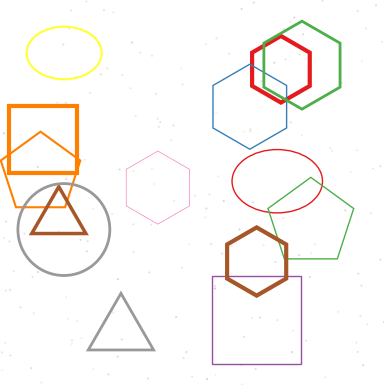[{"shape": "oval", "thickness": 1, "radius": 0.59, "center": [0.72, 0.529]}, {"shape": "hexagon", "thickness": 3, "radius": 0.43, "center": [0.73, 0.82]}, {"shape": "hexagon", "thickness": 1, "radius": 0.55, "center": [0.649, 0.723]}, {"shape": "pentagon", "thickness": 1, "radius": 0.59, "center": [0.807, 0.422]}, {"shape": "hexagon", "thickness": 2, "radius": 0.57, "center": [0.784, 0.831]}, {"shape": "square", "thickness": 1, "radius": 0.58, "center": [0.666, 0.169]}, {"shape": "pentagon", "thickness": 1.5, "radius": 0.54, "center": [0.105, 0.549]}, {"shape": "square", "thickness": 3, "radius": 0.44, "center": [0.111, 0.637]}, {"shape": "oval", "thickness": 1.5, "radius": 0.49, "center": [0.167, 0.862]}, {"shape": "triangle", "thickness": 2.5, "radius": 0.41, "center": [0.153, 0.434]}, {"shape": "hexagon", "thickness": 3, "radius": 0.44, "center": [0.667, 0.321]}, {"shape": "hexagon", "thickness": 0.5, "radius": 0.47, "center": [0.41, 0.513]}, {"shape": "triangle", "thickness": 2, "radius": 0.49, "center": [0.314, 0.14]}, {"shape": "circle", "thickness": 2, "radius": 0.6, "center": [0.166, 0.404]}]